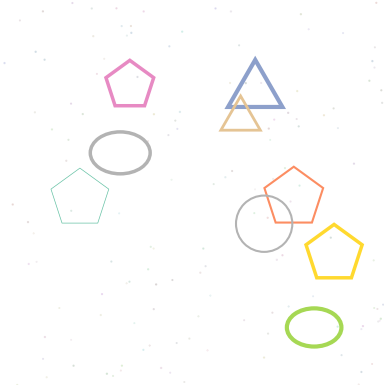[{"shape": "pentagon", "thickness": 0.5, "radius": 0.39, "center": [0.207, 0.484]}, {"shape": "pentagon", "thickness": 1.5, "radius": 0.4, "center": [0.763, 0.487]}, {"shape": "triangle", "thickness": 3, "radius": 0.41, "center": [0.663, 0.763]}, {"shape": "pentagon", "thickness": 2.5, "radius": 0.33, "center": [0.337, 0.778]}, {"shape": "oval", "thickness": 3, "radius": 0.35, "center": [0.816, 0.149]}, {"shape": "pentagon", "thickness": 2.5, "radius": 0.38, "center": [0.868, 0.34]}, {"shape": "triangle", "thickness": 2, "radius": 0.3, "center": [0.625, 0.691]}, {"shape": "oval", "thickness": 2.5, "radius": 0.39, "center": [0.312, 0.603]}, {"shape": "circle", "thickness": 1.5, "radius": 0.37, "center": [0.686, 0.419]}]